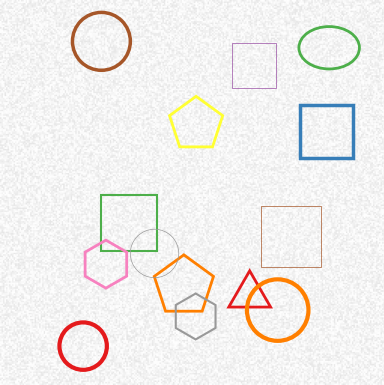[{"shape": "circle", "thickness": 3, "radius": 0.31, "center": [0.216, 0.101]}, {"shape": "triangle", "thickness": 2, "radius": 0.31, "center": [0.648, 0.234]}, {"shape": "square", "thickness": 2.5, "radius": 0.35, "center": [0.848, 0.659]}, {"shape": "oval", "thickness": 2, "radius": 0.39, "center": [0.855, 0.876]}, {"shape": "square", "thickness": 1.5, "radius": 0.37, "center": [0.336, 0.421]}, {"shape": "square", "thickness": 0.5, "radius": 0.29, "center": [0.659, 0.83]}, {"shape": "pentagon", "thickness": 2, "radius": 0.4, "center": [0.478, 0.257]}, {"shape": "circle", "thickness": 3, "radius": 0.4, "center": [0.721, 0.195]}, {"shape": "pentagon", "thickness": 2, "radius": 0.36, "center": [0.509, 0.677]}, {"shape": "circle", "thickness": 2.5, "radius": 0.38, "center": [0.263, 0.893]}, {"shape": "square", "thickness": 0.5, "radius": 0.39, "center": [0.756, 0.385]}, {"shape": "hexagon", "thickness": 2, "radius": 0.31, "center": [0.275, 0.314]}, {"shape": "hexagon", "thickness": 1.5, "radius": 0.3, "center": [0.508, 0.178]}, {"shape": "circle", "thickness": 0.5, "radius": 0.31, "center": [0.401, 0.342]}]